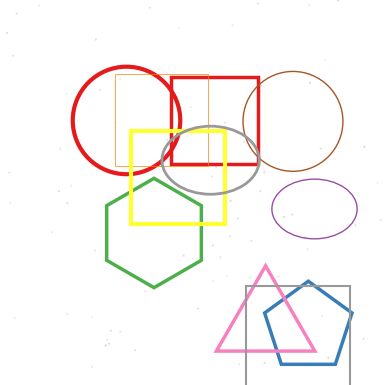[{"shape": "circle", "thickness": 3, "radius": 0.7, "center": [0.329, 0.687]}, {"shape": "square", "thickness": 2.5, "radius": 0.56, "center": [0.558, 0.687]}, {"shape": "pentagon", "thickness": 2.5, "radius": 0.6, "center": [0.801, 0.15]}, {"shape": "hexagon", "thickness": 2.5, "radius": 0.71, "center": [0.4, 0.395]}, {"shape": "oval", "thickness": 1, "radius": 0.55, "center": [0.817, 0.457]}, {"shape": "square", "thickness": 0.5, "radius": 0.6, "center": [0.42, 0.689]}, {"shape": "square", "thickness": 3, "radius": 0.61, "center": [0.463, 0.539]}, {"shape": "circle", "thickness": 1, "radius": 0.65, "center": [0.761, 0.685]}, {"shape": "triangle", "thickness": 2.5, "radius": 0.74, "center": [0.69, 0.162]}, {"shape": "oval", "thickness": 2, "radius": 0.63, "center": [0.547, 0.584]}, {"shape": "square", "thickness": 1.5, "radius": 0.68, "center": [0.774, 0.122]}]